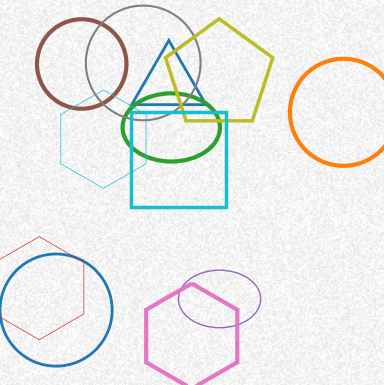[{"shape": "triangle", "thickness": 2, "radius": 0.56, "center": [0.439, 0.784]}, {"shape": "circle", "thickness": 2, "radius": 0.73, "center": [0.146, 0.195]}, {"shape": "circle", "thickness": 3, "radius": 0.7, "center": [0.892, 0.708]}, {"shape": "oval", "thickness": 3, "radius": 0.63, "center": [0.445, 0.669]}, {"shape": "hexagon", "thickness": 0.5, "radius": 0.67, "center": [0.102, 0.251]}, {"shape": "oval", "thickness": 1, "radius": 0.53, "center": [0.57, 0.223]}, {"shape": "circle", "thickness": 3, "radius": 0.58, "center": [0.212, 0.834]}, {"shape": "hexagon", "thickness": 3, "radius": 0.68, "center": [0.498, 0.127]}, {"shape": "circle", "thickness": 1.5, "radius": 0.74, "center": [0.372, 0.837]}, {"shape": "pentagon", "thickness": 2.5, "radius": 0.73, "center": [0.569, 0.805]}, {"shape": "hexagon", "thickness": 0.5, "radius": 0.64, "center": [0.269, 0.639]}, {"shape": "square", "thickness": 2.5, "radius": 0.62, "center": [0.464, 0.586]}]